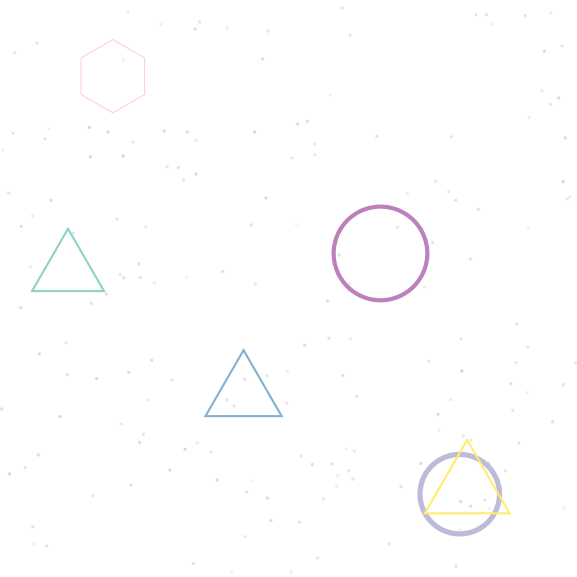[{"shape": "triangle", "thickness": 1, "radius": 0.36, "center": [0.118, 0.531]}, {"shape": "circle", "thickness": 2.5, "radius": 0.34, "center": [0.796, 0.143]}, {"shape": "triangle", "thickness": 1, "radius": 0.38, "center": [0.422, 0.317]}, {"shape": "hexagon", "thickness": 0.5, "radius": 0.32, "center": [0.195, 0.867]}, {"shape": "circle", "thickness": 2, "radius": 0.41, "center": [0.659, 0.56]}, {"shape": "triangle", "thickness": 1, "radius": 0.42, "center": [0.809, 0.153]}]